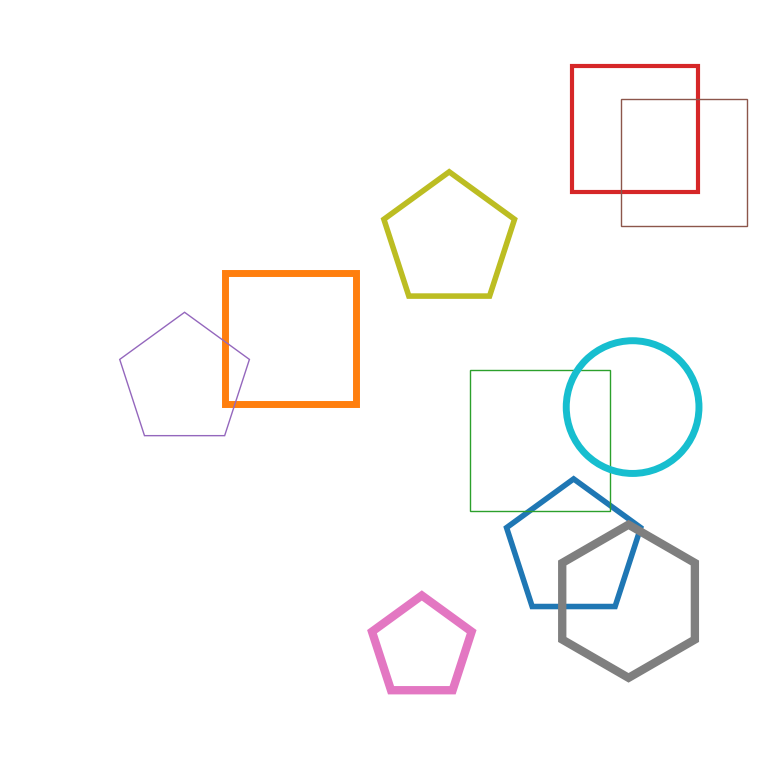[{"shape": "pentagon", "thickness": 2, "radius": 0.46, "center": [0.745, 0.286]}, {"shape": "square", "thickness": 2.5, "radius": 0.42, "center": [0.378, 0.56]}, {"shape": "square", "thickness": 0.5, "radius": 0.46, "center": [0.701, 0.428]}, {"shape": "square", "thickness": 1.5, "radius": 0.41, "center": [0.825, 0.832]}, {"shape": "pentagon", "thickness": 0.5, "radius": 0.44, "center": [0.24, 0.506]}, {"shape": "square", "thickness": 0.5, "radius": 0.41, "center": [0.888, 0.789]}, {"shape": "pentagon", "thickness": 3, "radius": 0.34, "center": [0.548, 0.159]}, {"shape": "hexagon", "thickness": 3, "radius": 0.5, "center": [0.816, 0.219]}, {"shape": "pentagon", "thickness": 2, "radius": 0.45, "center": [0.583, 0.688]}, {"shape": "circle", "thickness": 2.5, "radius": 0.43, "center": [0.822, 0.471]}]